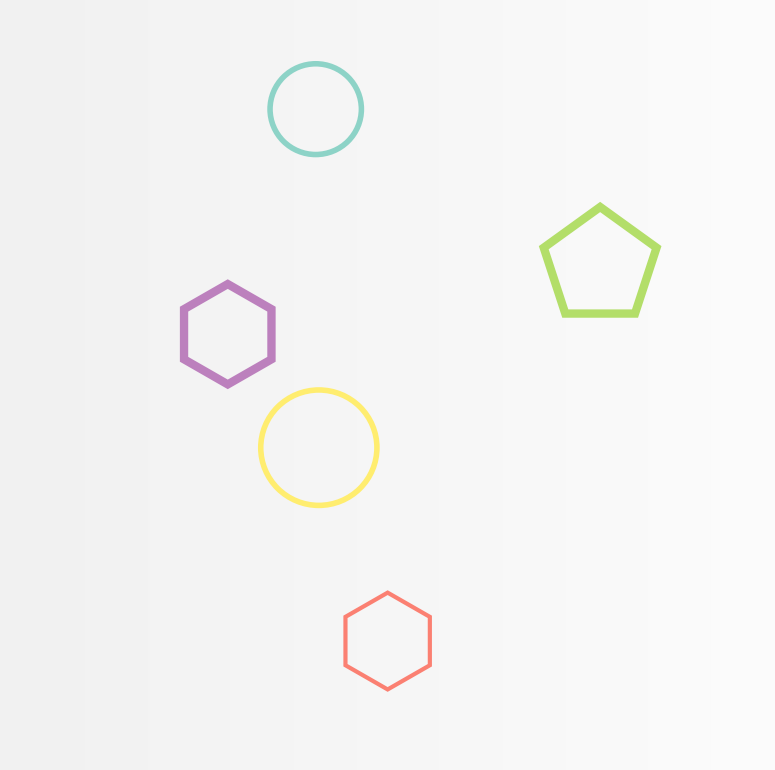[{"shape": "circle", "thickness": 2, "radius": 0.29, "center": [0.407, 0.858]}, {"shape": "hexagon", "thickness": 1.5, "radius": 0.31, "center": [0.5, 0.167]}, {"shape": "pentagon", "thickness": 3, "radius": 0.38, "center": [0.774, 0.655]}, {"shape": "hexagon", "thickness": 3, "radius": 0.33, "center": [0.294, 0.566]}, {"shape": "circle", "thickness": 2, "radius": 0.37, "center": [0.411, 0.419]}]